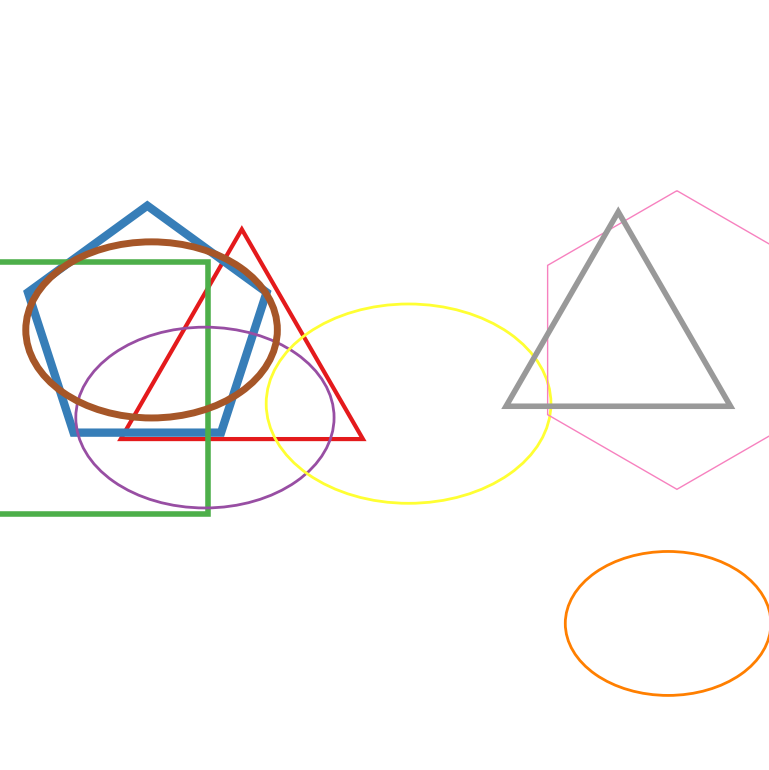[{"shape": "triangle", "thickness": 1.5, "radius": 0.91, "center": [0.314, 0.521]}, {"shape": "pentagon", "thickness": 3, "radius": 0.81, "center": [0.191, 0.57]}, {"shape": "square", "thickness": 2, "radius": 0.82, "center": [0.106, 0.496]}, {"shape": "oval", "thickness": 1, "radius": 0.84, "center": [0.266, 0.458]}, {"shape": "oval", "thickness": 1, "radius": 0.67, "center": [0.868, 0.19]}, {"shape": "oval", "thickness": 1, "radius": 0.92, "center": [0.531, 0.476]}, {"shape": "oval", "thickness": 2.5, "radius": 0.82, "center": [0.197, 0.572]}, {"shape": "hexagon", "thickness": 0.5, "radius": 0.97, "center": [0.879, 0.558]}, {"shape": "triangle", "thickness": 2, "radius": 0.84, "center": [0.803, 0.557]}]